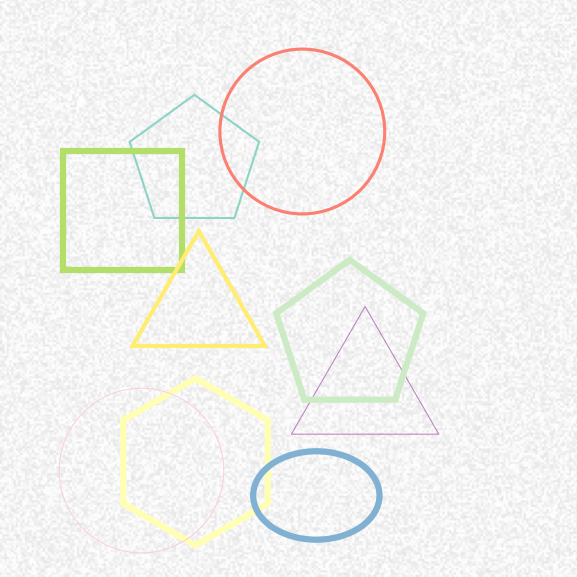[{"shape": "pentagon", "thickness": 1, "radius": 0.59, "center": [0.337, 0.717]}, {"shape": "hexagon", "thickness": 3, "radius": 0.72, "center": [0.338, 0.199]}, {"shape": "circle", "thickness": 1.5, "radius": 0.71, "center": [0.523, 0.771]}, {"shape": "oval", "thickness": 3, "radius": 0.55, "center": [0.548, 0.141]}, {"shape": "square", "thickness": 3, "radius": 0.51, "center": [0.212, 0.635]}, {"shape": "circle", "thickness": 0.5, "radius": 0.71, "center": [0.245, 0.184]}, {"shape": "triangle", "thickness": 0.5, "radius": 0.74, "center": [0.632, 0.321]}, {"shape": "pentagon", "thickness": 3, "radius": 0.67, "center": [0.606, 0.415]}, {"shape": "triangle", "thickness": 2, "radius": 0.66, "center": [0.344, 0.466]}]